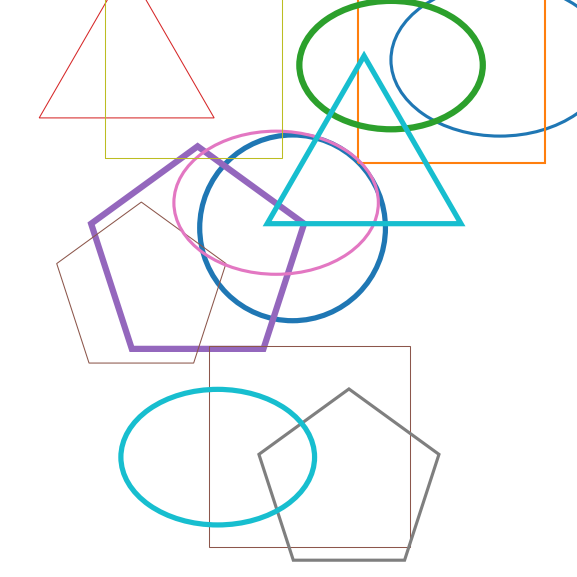[{"shape": "oval", "thickness": 1.5, "radius": 0.94, "center": [0.865, 0.895]}, {"shape": "circle", "thickness": 2.5, "radius": 0.8, "center": [0.507, 0.605]}, {"shape": "square", "thickness": 1, "radius": 0.81, "center": [0.782, 0.878]}, {"shape": "oval", "thickness": 3, "radius": 0.79, "center": [0.677, 0.886]}, {"shape": "triangle", "thickness": 0.5, "radius": 0.87, "center": [0.219, 0.882]}, {"shape": "pentagon", "thickness": 3, "radius": 0.97, "center": [0.342, 0.552]}, {"shape": "square", "thickness": 0.5, "radius": 0.87, "center": [0.536, 0.226]}, {"shape": "pentagon", "thickness": 0.5, "radius": 0.77, "center": [0.245, 0.495]}, {"shape": "oval", "thickness": 1.5, "radius": 0.89, "center": [0.478, 0.648]}, {"shape": "pentagon", "thickness": 1.5, "radius": 0.82, "center": [0.604, 0.162]}, {"shape": "square", "thickness": 0.5, "radius": 0.77, "center": [0.335, 0.879]}, {"shape": "triangle", "thickness": 2.5, "radius": 0.97, "center": [0.63, 0.709]}, {"shape": "oval", "thickness": 2.5, "radius": 0.84, "center": [0.377, 0.208]}]